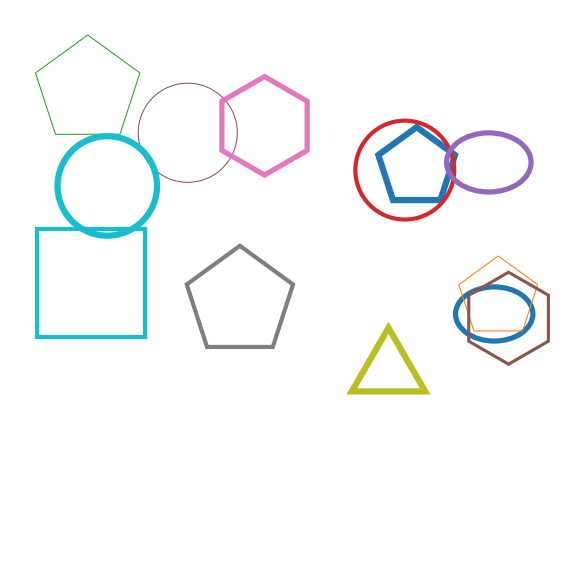[{"shape": "pentagon", "thickness": 3, "radius": 0.35, "center": [0.722, 0.709]}, {"shape": "oval", "thickness": 2.5, "radius": 0.33, "center": [0.856, 0.455]}, {"shape": "pentagon", "thickness": 0.5, "radius": 0.36, "center": [0.863, 0.484]}, {"shape": "pentagon", "thickness": 0.5, "radius": 0.48, "center": [0.152, 0.844]}, {"shape": "circle", "thickness": 2, "radius": 0.43, "center": [0.701, 0.705]}, {"shape": "oval", "thickness": 2.5, "radius": 0.37, "center": [0.846, 0.718]}, {"shape": "circle", "thickness": 0.5, "radius": 0.43, "center": [0.325, 0.769]}, {"shape": "hexagon", "thickness": 1.5, "radius": 0.4, "center": [0.881, 0.448]}, {"shape": "hexagon", "thickness": 2.5, "radius": 0.43, "center": [0.458, 0.781]}, {"shape": "pentagon", "thickness": 2, "radius": 0.48, "center": [0.415, 0.477]}, {"shape": "triangle", "thickness": 3, "radius": 0.37, "center": [0.673, 0.358]}, {"shape": "square", "thickness": 2, "radius": 0.47, "center": [0.158, 0.509]}, {"shape": "circle", "thickness": 3, "radius": 0.43, "center": [0.186, 0.677]}]